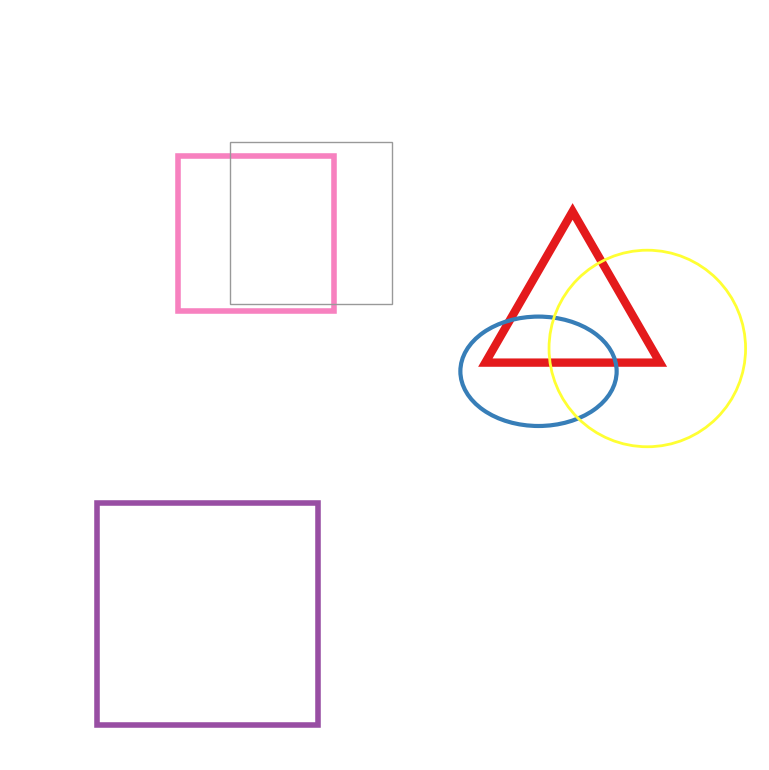[{"shape": "triangle", "thickness": 3, "radius": 0.65, "center": [0.744, 0.595]}, {"shape": "oval", "thickness": 1.5, "radius": 0.51, "center": [0.699, 0.518]}, {"shape": "square", "thickness": 2, "radius": 0.72, "center": [0.269, 0.203]}, {"shape": "circle", "thickness": 1, "radius": 0.64, "center": [0.841, 0.547]}, {"shape": "square", "thickness": 2, "radius": 0.5, "center": [0.332, 0.697]}, {"shape": "square", "thickness": 0.5, "radius": 0.53, "center": [0.404, 0.71]}]